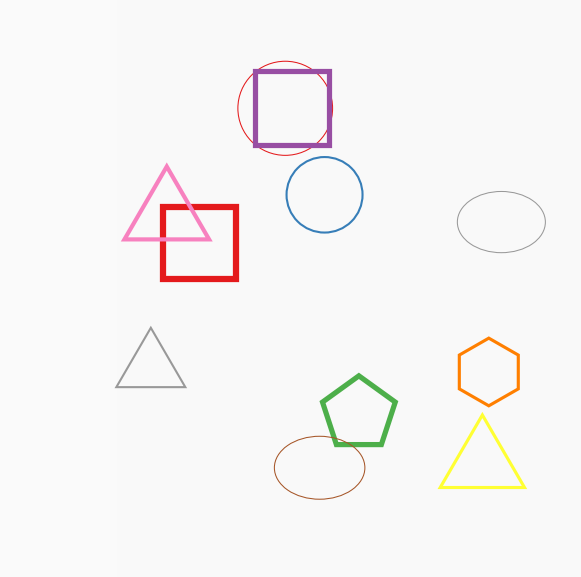[{"shape": "square", "thickness": 3, "radius": 0.31, "center": [0.343, 0.578]}, {"shape": "circle", "thickness": 0.5, "radius": 0.41, "center": [0.491, 0.812]}, {"shape": "circle", "thickness": 1, "radius": 0.33, "center": [0.558, 0.662]}, {"shape": "pentagon", "thickness": 2.5, "radius": 0.33, "center": [0.617, 0.283]}, {"shape": "square", "thickness": 2.5, "radius": 0.32, "center": [0.502, 0.812]}, {"shape": "hexagon", "thickness": 1.5, "radius": 0.29, "center": [0.841, 0.355]}, {"shape": "triangle", "thickness": 1.5, "radius": 0.42, "center": [0.83, 0.197]}, {"shape": "oval", "thickness": 0.5, "radius": 0.39, "center": [0.55, 0.189]}, {"shape": "triangle", "thickness": 2, "radius": 0.42, "center": [0.287, 0.627]}, {"shape": "oval", "thickness": 0.5, "radius": 0.38, "center": [0.863, 0.615]}, {"shape": "triangle", "thickness": 1, "radius": 0.34, "center": [0.259, 0.363]}]